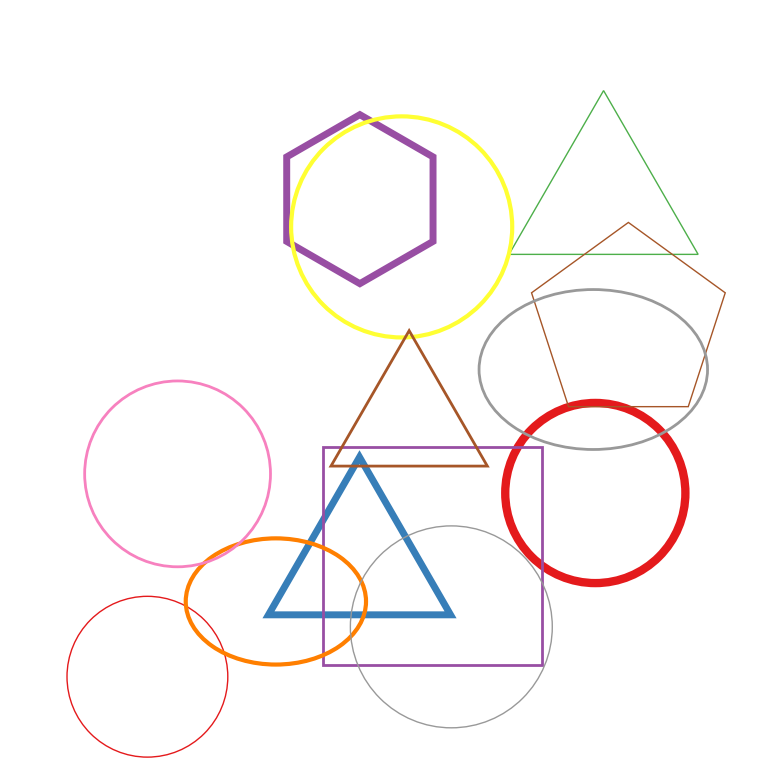[{"shape": "circle", "thickness": 0.5, "radius": 0.52, "center": [0.191, 0.121]}, {"shape": "circle", "thickness": 3, "radius": 0.58, "center": [0.773, 0.36]}, {"shape": "triangle", "thickness": 2.5, "radius": 0.68, "center": [0.467, 0.27]}, {"shape": "triangle", "thickness": 0.5, "radius": 0.71, "center": [0.784, 0.741]}, {"shape": "hexagon", "thickness": 2.5, "radius": 0.55, "center": [0.467, 0.741]}, {"shape": "square", "thickness": 1, "radius": 0.71, "center": [0.561, 0.278]}, {"shape": "oval", "thickness": 1.5, "radius": 0.59, "center": [0.358, 0.219]}, {"shape": "circle", "thickness": 1.5, "radius": 0.72, "center": [0.522, 0.705]}, {"shape": "triangle", "thickness": 1, "radius": 0.59, "center": [0.531, 0.453]}, {"shape": "pentagon", "thickness": 0.5, "radius": 0.66, "center": [0.816, 0.579]}, {"shape": "circle", "thickness": 1, "radius": 0.6, "center": [0.231, 0.385]}, {"shape": "circle", "thickness": 0.5, "radius": 0.66, "center": [0.586, 0.186]}, {"shape": "oval", "thickness": 1, "radius": 0.74, "center": [0.771, 0.52]}]